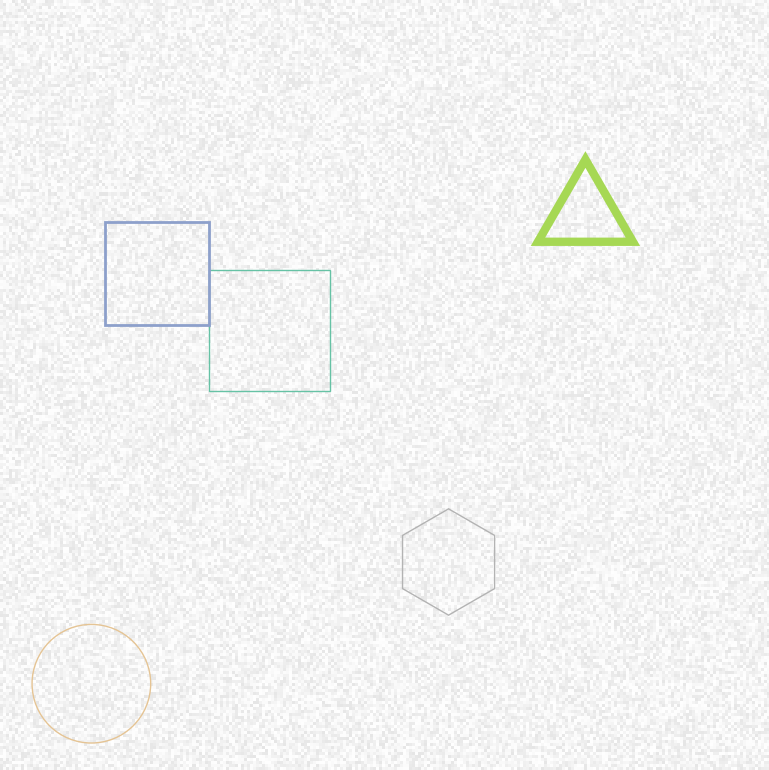[{"shape": "square", "thickness": 0.5, "radius": 0.39, "center": [0.35, 0.571]}, {"shape": "square", "thickness": 1, "radius": 0.33, "center": [0.204, 0.645]}, {"shape": "triangle", "thickness": 3, "radius": 0.36, "center": [0.76, 0.722]}, {"shape": "circle", "thickness": 0.5, "radius": 0.39, "center": [0.119, 0.112]}, {"shape": "hexagon", "thickness": 0.5, "radius": 0.35, "center": [0.583, 0.27]}]